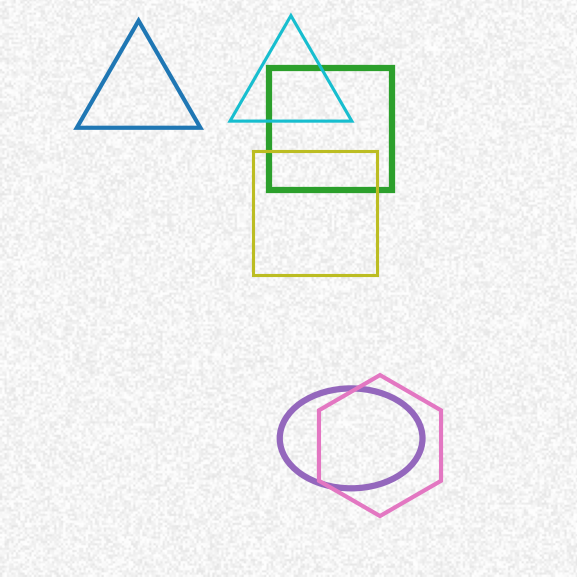[{"shape": "triangle", "thickness": 2, "radius": 0.62, "center": [0.24, 0.84]}, {"shape": "square", "thickness": 3, "radius": 0.53, "center": [0.572, 0.776]}, {"shape": "oval", "thickness": 3, "radius": 0.62, "center": [0.608, 0.24]}, {"shape": "hexagon", "thickness": 2, "radius": 0.61, "center": [0.658, 0.228]}, {"shape": "square", "thickness": 1.5, "radius": 0.54, "center": [0.546, 0.631]}, {"shape": "triangle", "thickness": 1.5, "radius": 0.61, "center": [0.504, 0.85]}]